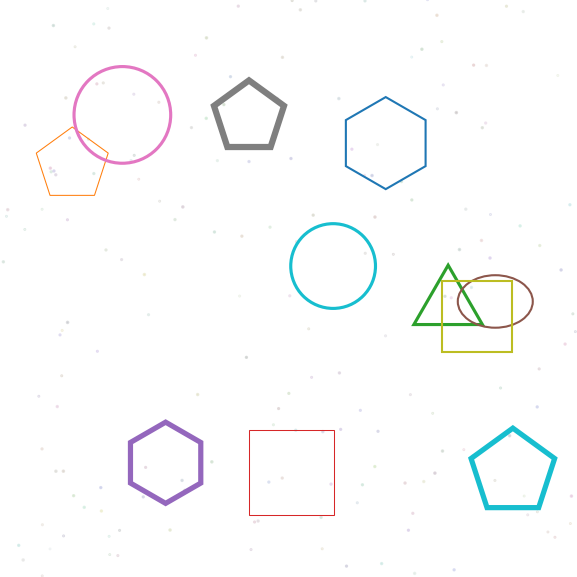[{"shape": "hexagon", "thickness": 1, "radius": 0.4, "center": [0.668, 0.751]}, {"shape": "pentagon", "thickness": 0.5, "radius": 0.33, "center": [0.125, 0.714]}, {"shape": "triangle", "thickness": 1.5, "radius": 0.34, "center": [0.776, 0.471]}, {"shape": "square", "thickness": 0.5, "radius": 0.37, "center": [0.505, 0.18]}, {"shape": "hexagon", "thickness": 2.5, "radius": 0.35, "center": [0.287, 0.198]}, {"shape": "oval", "thickness": 1, "radius": 0.32, "center": [0.858, 0.477]}, {"shape": "circle", "thickness": 1.5, "radius": 0.42, "center": [0.212, 0.8]}, {"shape": "pentagon", "thickness": 3, "radius": 0.32, "center": [0.431, 0.796]}, {"shape": "square", "thickness": 1, "radius": 0.3, "center": [0.826, 0.451]}, {"shape": "circle", "thickness": 1.5, "radius": 0.37, "center": [0.577, 0.538]}, {"shape": "pentagon", "thickness": 2.5, "radius": 0.38, "center": [0.888, 0.182]}]